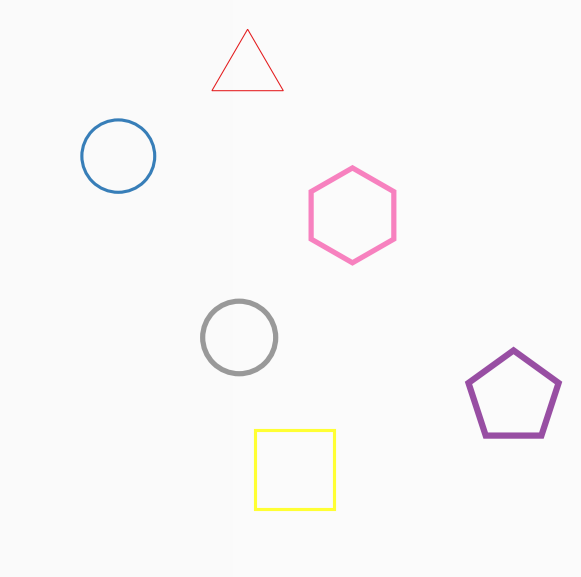[{"shape": "triangle", "thickness": 0.5, "radius": 0.35, "center": [0.426, 0.878]}, {"shape": "circle", "thickness": 1.5, "radius": 0.31, "center": [0.204, 0.729]}, {"shape": "pentagon", "thickness": 3, "radius": 0.41, "center": [0.884, 0.311]}, {"shape": "square", "thickness": 1.5, "radius": 0.34, "center": [0.507, 0.186]}, {"shape": "hexagon", "thickness": 2.5, "radius": 0.41, "center": [0.606, 0.626]}, {"shape": "circle", "thickness": 2.5, "radius": 0.31, "center": [0.411, 0.415]}]